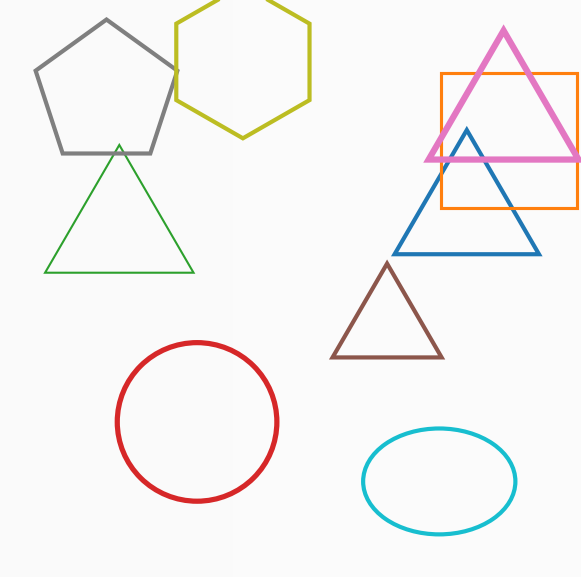[{"shape": "triangle", "thickness": 2, "radius": 0.72, "center": [0.803, 0.631]}, {"shape": "square", "thickness": 1.5, "radius": 0.59, "center": [0.876, 0.756]}, {"shape": "triangle", "thickness": 1, "radius": 0.74, "center": [0.205, 0.601]}, {"shape": "circle", "thickness": 2.5, "radius": 0.69, "center": [0.339, 0.269]}, {"shape": "triangle", "thickness": 2, "radius": 0.54, "center": [0.666, 0.434]}, {"shape": "triangle", "thickness": 3, "radius": 0.74, "center": [0.866, 0.797]}, {"shape": "pentagon", "thickness": 2, "radius": 0.64, "center": [0.183, 0.837]}, {"shape": "hexagon", "thickness": 2, "radius": 0.66, "center": [0.418, 0.892]}, {"shape": "oval", "thickness": 2, "radius": 0.65, "center": [0.756, 0.165]}]